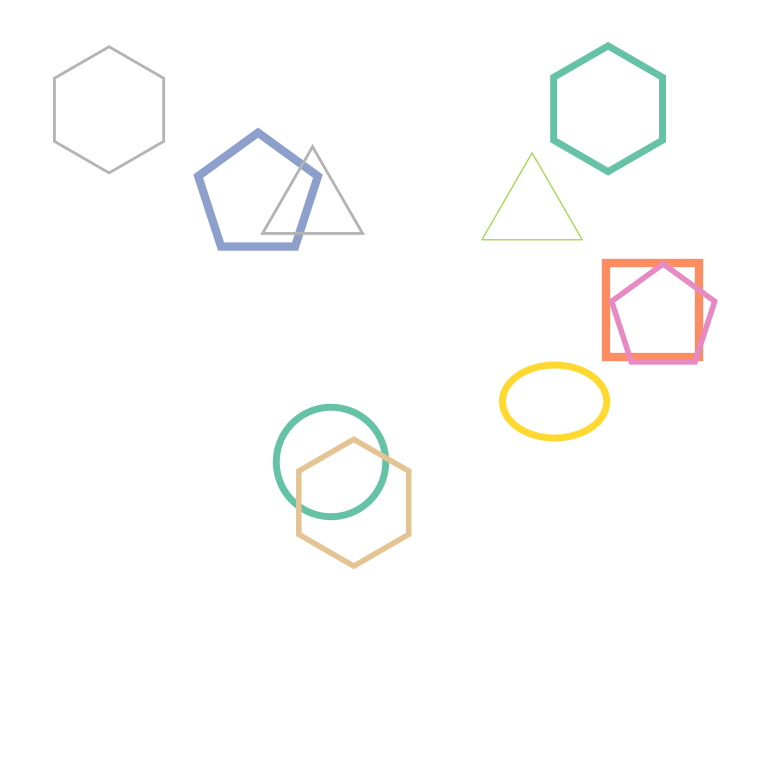[{"shape": "hexagon", "thickness": 2.5, "radius": 0.41, "center": [0.79, 0.859]}, {"shape": "circle", "thickness": 2.5, "radius": 0.36, "center": [0.43, 0.4]}, {"shape": "square", "thickness": 3, "radius": 0.3, "center": [0.848, 0.597]}, {"shape": "pentagon", "thickness": 3, "radius": 0.41, "center": [0.335, 0.746]}, {"shape": "pentagon", "thickness": 2, "radius": 0.35, "center": [0.861, 0.587]}, {"shape": "triangle", "thickness": 0.5, "radius": 0.38, "center": [0.691, 0.726]}, {"shape": "oval", "thickness": 2.5, "radius": 0.34, "center": [0.72, 0.479]}, {"shape": "hexagon", "thickness": 2, "radius": 0.41, "center": [0.459, 0.347]}, {"shape": "hexagon", "thickness": 1, "radius": 0.41, "center": [0.142, 0.857]}, {"shape": "triangle", "thickness": 1, "radius": 0.38, "center": [0.406, 0.734]}]